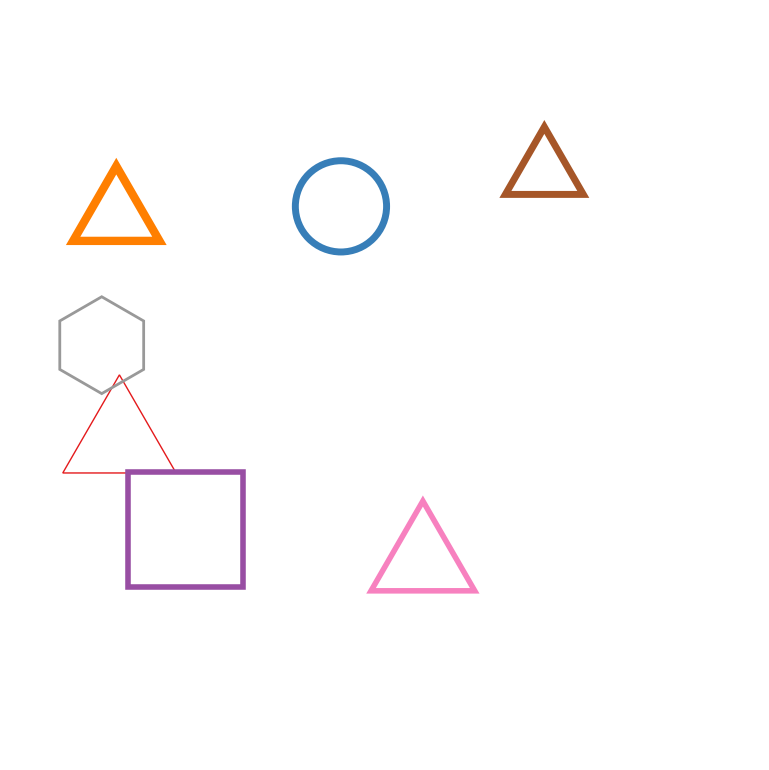[{"shape": "triangle", "thickness": 0.5, "radius": 0.42, "center": [0.155, 0.428]}, {"shape": "circle", "thickness": 2.5, "radius": 0.3, "center": [0.443, 0.732]}, {"shape": "square", "thickness": 2, "radius": 0.37, "center": [0.241, 0.312]}, {"shape": "triangle", "thickness": 3, "radius": 0.32, "center": [0.151, 0.72]}, {"shape": "triangle", "thickness": 2.5, "radius": 0.29, "center": [0.707, 0.777]}, {"shape": "triangle", "thickness": 2, "radius": 0.39, "center": [0.549, 0.272]}, {"shape": "hexagon", "thickness": 1, "radius": 0.31, "center": [0.132, 0.552]}]